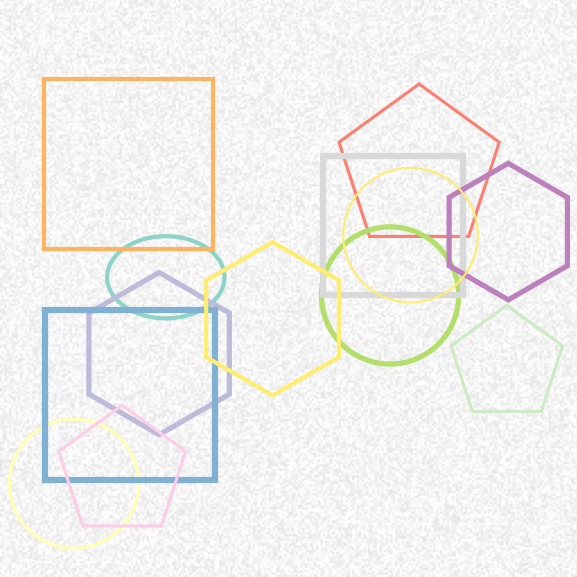[{"shape": "oval", "thickness": 2, "radius": 0.51, "center": [0.287, 0.519]}, {"shape": "circle", "thickness": 1.5, "radius": 0.56, "center": [0.128, 0.162]}, {"shape": "hexagon", "thickness": 2.5, "radius": 0.7, "center": [0.276, 0.387]}, {"shape": "pentagon", "thickness": 1.5, "radius": 0.73, "center": [0.726, 0.708]}, {"shape": "square", "thickness": 3, "radius": 0.74, "center": [0.224, 0.314]}, {"shape": "square", "thickness": 2, "radius": 0.73, "center": [0.223, 0.715]}, {"shape": "circle", "thickness": 2.5, "radius": 0.59, "center": [0.675, 0.488]}, {"shape": "pentagon", "thickness": 1.5, "radius": 0.58, "center": [0.211, 0.182]}, {"shape": "square", "thickness": 3, "radius": 0.6, "center": [0.681, 0.609]}, {"shape": "hexagon", "thickness": 2.5, "radius": 0.59, "center": [0.88, 0.598]}, {"shape": "pentagon", "thickness": 1.5, "radius": 0.51, "center": [0.878, 0.369]}, {"shape": "circle", "thickness": 1, "radius": 0.58, "center": [0.711, 0.592]}, {"shape": "hexagon", "thickness": 2, "radius": 0.66, "center": [0.472, 0.447]}]